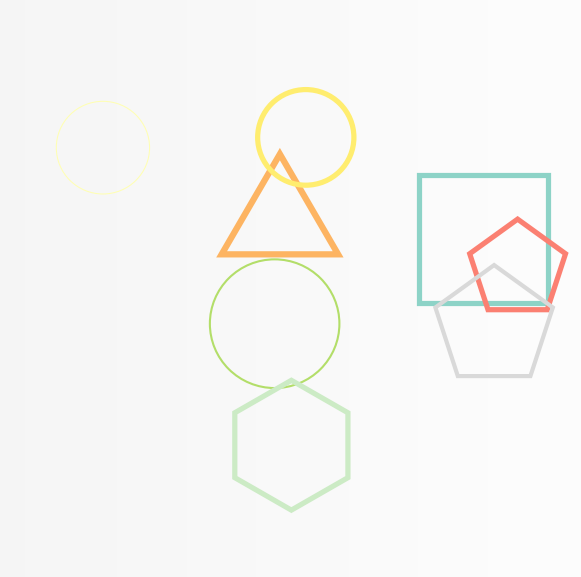[{"shape": "square", "thickness": 2.5, "radius": 0.56, "center": [0.832, 0.585]}, {"shape": "circle", "thickness": 0.5, "radius": 0.4, "center": [0.177, 0.743]}, {"shape": "pentagon", "thickness": 2.5, "radius": 0.43, "center": [0.891, 0.533]}, {"shape": "triangle", "thickness": 3, "radius": 0.58, "center": [0.482, 0.617]}, {"shape": "circle", "thickness": 1, "radius": 0.56, "center": [0.472, 0.439]}, {"shape": "pentagon", "thickness": 2, "radius": 0.53, "center": [0.85, 0.434]}, {"shape": "hexagon", "thickness": 2.5, "radius": 0.56, "center": [0.501, 0.228]}, {"shape": "circle", "thickness": 2.5, "radius": 0.41, "center": [0.526, 0.761]}]